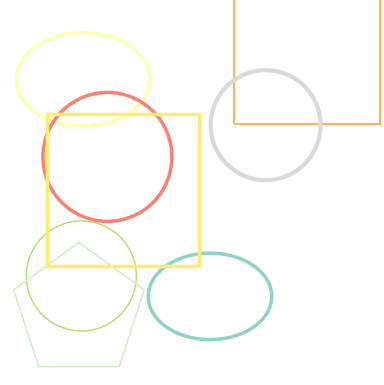[{"shape": "oval", "thickness": 2.5, "radius": 0.8, "center": [0.545, 0.23]}, {"shape": "oval", "thickness": 2.5, "radius": 0.87, "center": [0.216, 0.794]}, {"shape": "circle", "thickness": 2.5, "radius": 0.84, "center": [0.279, 0.592]}, {"shape": "square", "thickness": 1.5, "radius": 0.95, "center": [0.798, 0.868]}, {"shape": "circle", "thickness": 1, "radius": 0.71, "center": [0.211, 0.283]}, {"shape": "circle", "thickness": 3, "radius": 0.71, "center": [0.69, 0.675]}, {"shape": "pentagon", "thickness": 1, "radius": 0.89, "center": [0.205, 0.192]}, {"shape": "square", "thickness": 2.5, "radius": 0.99, "center": [0.319, 0.505]}]